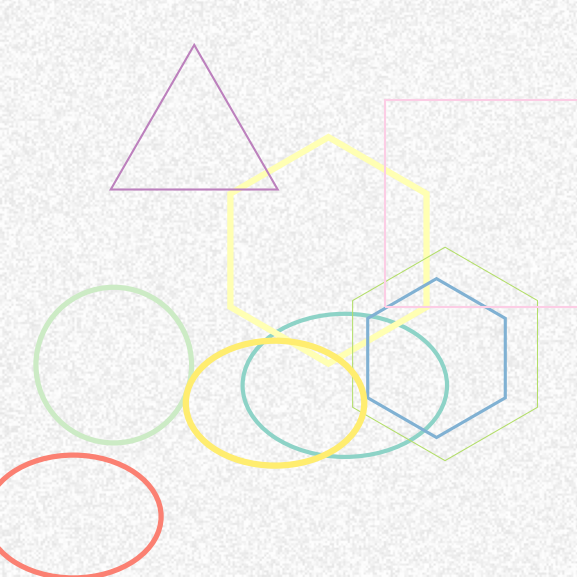[{"shape": "oval", "thickness": 2, "radius": 0.88, "center": [0.597, 0.332]}, {"shape": "hexagon", "thickness": 3, "radius": 0.98, "center": [0.569, 0.566]}, {"shape": "oval", "thickness": 2.5, "radius": 0.76, "center": [0.127, 0.105]}, {"shape": "hexagon", "thickness": 1.5, "radius": 0.69, "center": [0.756, 0.379]}, {"shape": "hexagon", "thickness": 0.5, "radius": 0.92, "center": [0.771, 0.386]}, {"shape": "square", "thickness": 1, "radius": 0.9, "center": [0.847, 0.647]}, {"shape": "triangle", "thickness": 1, "radius": 0.83, "center": [0.336, 0.754]}, {"shape": "circle", "thickness": 2.5, "radius": 0.67, "center": [0.197, 0.367]}, {"shape": "oval", "thickness": 3, "radius": 0.77, "center": [0.476, 0.301]}]